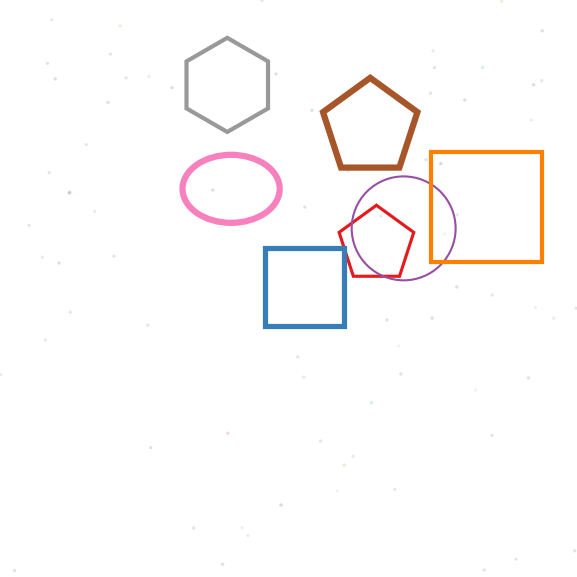[{"shape": "pentagon", "thickness": 1.5, "radius": 0.34, "center": [0.652, 0.576]}, {"shape": "square", "thickness": 2.5, "radius": 0.34, "center": [0.527, 0.502]}, {"shape": "circle", "thickness": 1, "radius": 0.45, "center": [0.699, 0.604]}, {"shape": "square", "thickness": 2, "radius": 0.48, "center": [0.842, 0.641]}, {"shape": "pentagon", "thickness": 3, "radius": 0.43, "center": [0.641, 0.778]}, {"shape": "oval", "thickness": 3, "radius": 0.42, "center": [0.4, 0.672]}, {"shape": "hexagon", "thickness": 2, "radius": 0.41, "center": [0.394, 0.852]}]